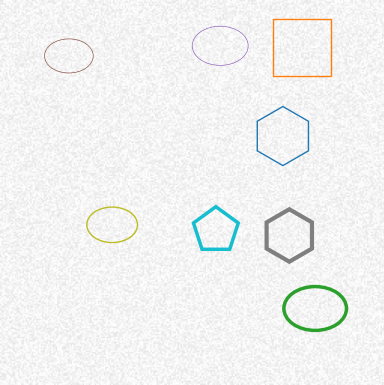[{"shape": "hexagon", "thickness": 1, "radius": 0.38, "center": [0.735, 0.647]}, {"shape": "square", "thickness": 1, "radius": 0.37, "center": [0.785, 0.877]}, {"shape": "oval", "thickness": 2.5, "radius": 0.41, "center": [0.819, 0.199]}, {"shape": "oval", "thickness": 0.5, "radius": 0.36, "center": [0.572, 0.881]}, {"shape": "oval", "thickness": 0.5, "radius": 0.32, "center": [0.179, 0.855]}, {"shape": "hexagon", "thickness": 3, "radius": 0.34, "center": [0.751, 0.388]}, {"shape": "oval", "thickness": 1, "radius": 0.33, "center": [0.291, 0.416]}, {"shape": "pentagon", "thickness": 2.5, "radius": 0.31, "center": [0.561, 0.402]}]